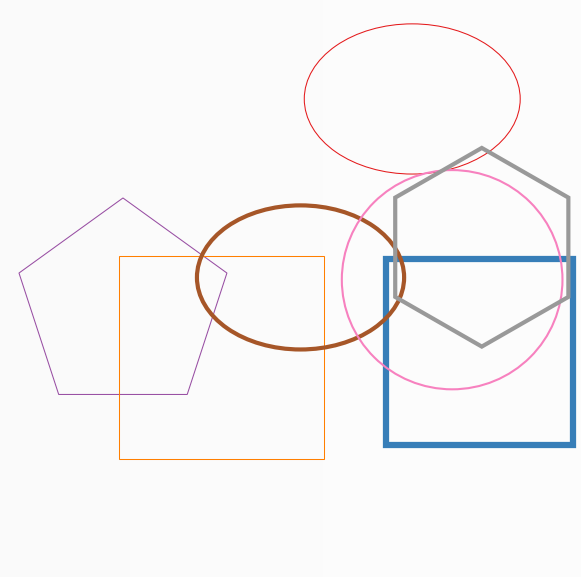[{"shape": "oval", "thickness": 0.5, "radius": 0.93, "center": [0.709, 0.828]}, {"shape": "square", "thickness": 3, "radius": 0.81, "center": [0.825, 0.389]}, {"shape": "pentagon", "thickness": 0.5, "radius": 0.94, "center": [0.212, 0.468]}, {"shape": "square", "thickness": 0.5, "radius": 0.88, "center": [0.381, 0.379]}, {"shape": "oval", "thickness": 2, "radius": 0.89, "center": [0.517, 0.519]}, {"shape": "circle", "thickness": 1, "radius": 0.95, "center": [0.778, 0.515]}, {"shape": "hexagon", "thickness": 2, "radius": 0.86, "center": [0.829, 0.571]}]